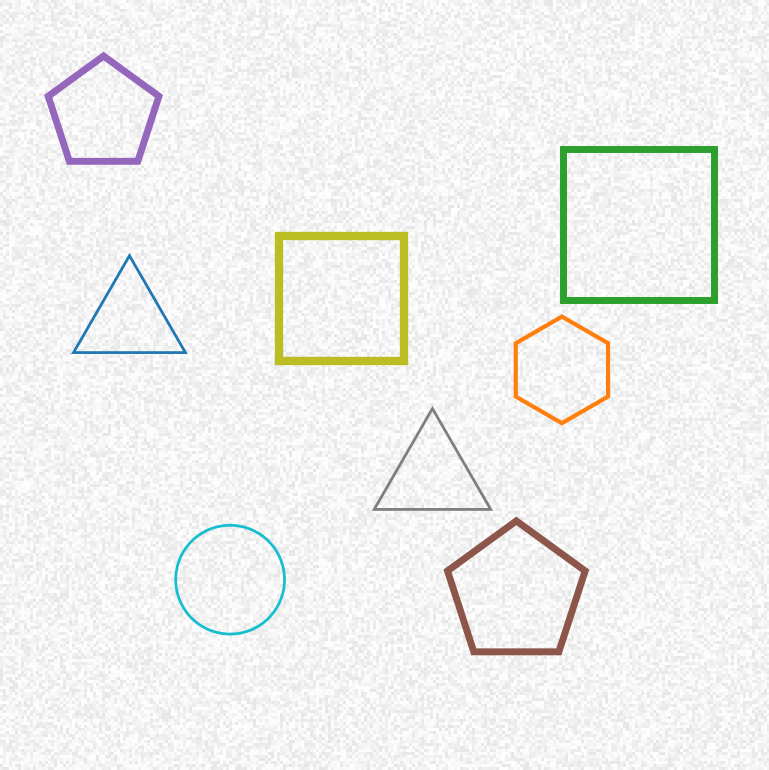[{"shape": "triangle", "thickness": 1, "radius": 0.42, "center": [0.168, 0.584]}, {"shape": "hexagon", "thickness": 1.5, "radius": 0.35, "center": [0.73, 0.52]}, {"shape": "square", "thickness": 2.5, "radius": 0.49, "center": [0.83, 0.709]}, {"shape": "pentagon", "thickness": 2.5, "radius": 0.38, "center": [0.135, 0.852]}, {"shape": "pentagon", "thickness": 2.5, "radius": 0.47, "center": [0.671, 0.23]}, {"shape": "triangle", "thickness": 1, "radius": 0.44, "center": [0.562, 0.382]}, {"shape": "square", "thickness": 3, "radius": 0.4, "center": [0.444, 0.612]}, {"shape": "circle", "thickness": 1, "radius": 0.35, "center": [0.299, 0.247]}]